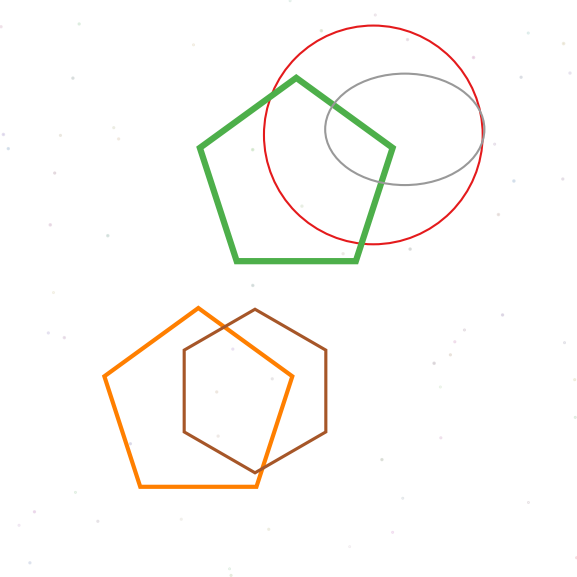[{"shape": "circle", "thickness": 1, "radius": 0.95, "center": [0.646, 0.765]}, {"shape": "pentagon", "thickness": 3, "radius": 0.88, "center": [0.513, 0.689]}, {"shape": "pentagon", "thickness": 2, "radius": 0.86, "center": [0.343, 0.295]}, {"shape": "hexagon", "thickness": 1.5, "radius": 0.71, "center": [0.442, 0.322]}, {"shape": "oval", "thickness": 1, "radius": 0.69, "center": [0.701, 0.775]}]